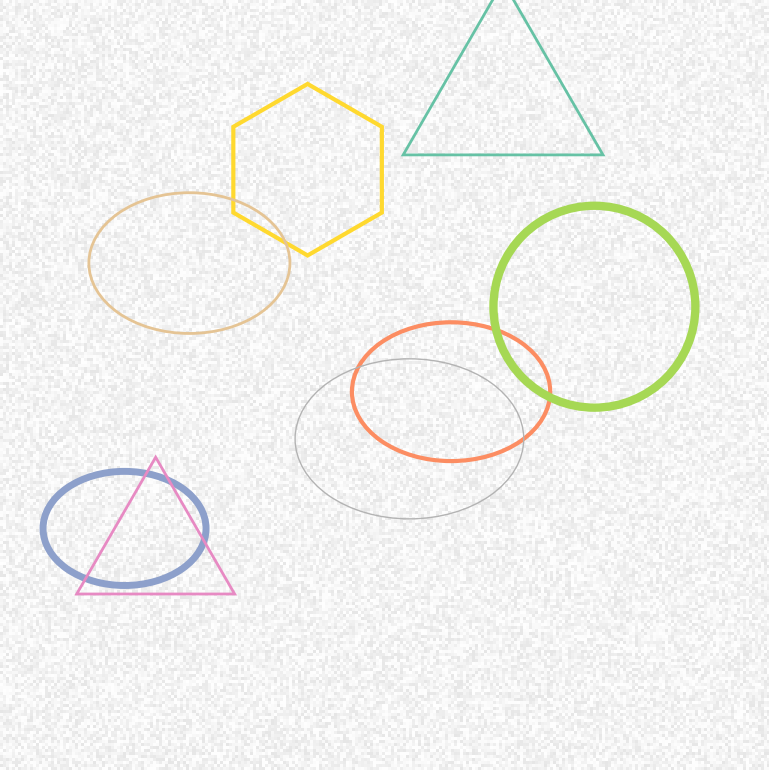[{"shape": "triangle", "thickness": 1, "radius": 0.75, "center": [0.653, 0.874]}, {"shape": "oval", "thickness": 1.5, "radius": 0.64, "center": [0.586, 0.491]}, {"shape": "oval", "thickness": 2.5, "radius": 0.53, "center": [0.162, 0.314]}, {"shape": "triangle", "thickness": 1, "radius": 0.59, "center": [0.202, 0.288]}, {"shape": "circle", "thickness": 3, "radius": 0.66, "center": [0.772, 0.602]}, {"shape": "hexagon", "thickness": 1.5, "radius": 0.56, "center": [0.399, 0.78]}, {"shape": "oval", "thickness": 1, "radius": 0.65, "center": [0.246, 0.658]}, {"shape": "oval", "thickness": 0.5, "radius": 0.74, "center": [0.532, 0.43]}]